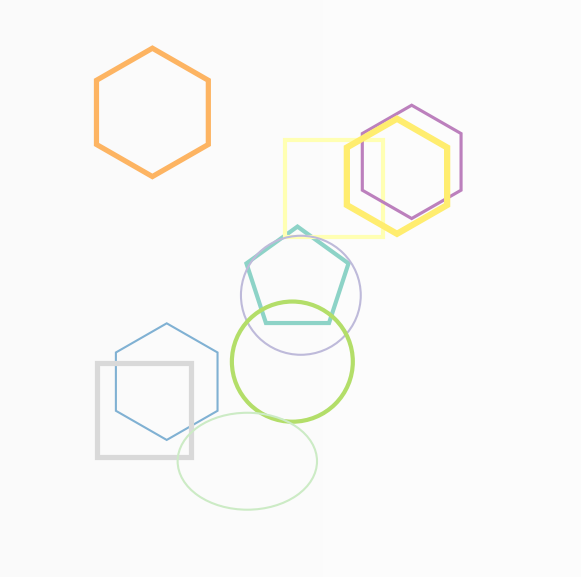[{"shape": "pentagon", "thickness": 2, "radius": 0.46, "center": [0.512, 0.514]}, {"shape": "square", "thickness": 2, "radius": 0.42, "center": [0.574, 0.672]}, {"shape": "circle", "thickness": 1, "radius": 0.52, "center": [0.518, 0.488]}, {"shape": "hexagon", "thickness": 1, "radius": 0.5, "center": [0.287, 0.338]}, {"shape": "hexagon", "thickness": 2.5, "radius": 0.56, "center": [0.262, 0.805]}, {"shape": "circle", "thickness": 2, "radius": 0.52, "center": [0.503, 0.373]}, {"shape": "square", "thickness": 2.5, "radius": 0.4, "center": [0.248, 0.289]}, {"shape": "hexagon", "thickness": 1.5, "radius": 0.49, "center": [0.708, 0.719]}, {"shape": "oval", "thickness": 1, "radius": 0.6, "center": [0.426, 0.2]}, {"shape": "hexagon", "thickness": 3, "radius": 0.5, "center": [0.683, 0.694]}]